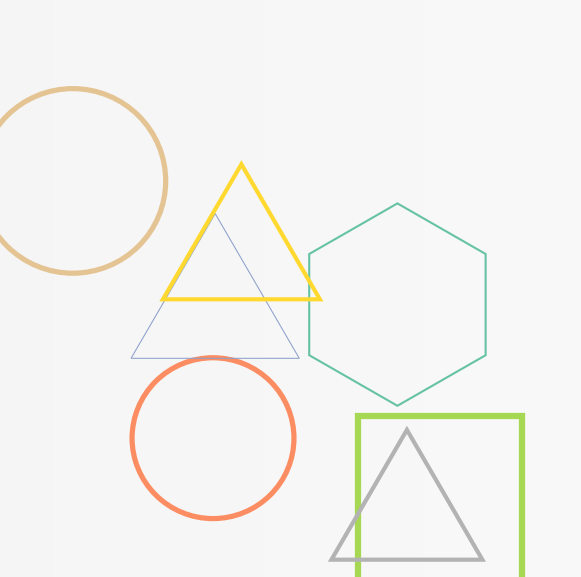[{"shape": "hexagon", "thickness": 1, "radius": 0.88, "center": [0.684, 0.472]}, {"shape": "circle", "thickness": 2.5, "radius": 0.7, "center": [0.366, 0.24]}, {"shape": "triangle", "thickness": 0.5, "radius": 0.84, "center": [0.37, 0.462]}, {"shape": "square", "thickness": 3, "radius": 0.71, "center": [0.757, 0.137]}, {"shape": "triangle", "thickness": 2, "radius": 0.78, "center": [0.415, 0.559]}, {"shape": "circle", "thickness": 2.5, "radius": 0.8, "center": [0.125, 0.686]}, {"shape": "triangle", "thickness": 2, "radius": 0.75, "center": [0.7, 0.105]}]